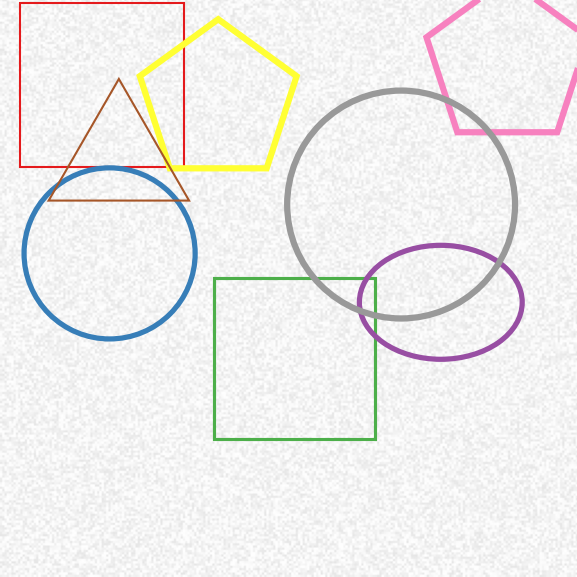[{"shape": "square", "thickness": 1, "radius": 0.71, "center": [0.177, 0.852]}, {"shape": "circle", "thickness": 2.5, "radius": 0.74, "center": [0.19, 0.56]}, {"shape": "square", "thickness": 1.5, "radius": 0.69, "center": [0.51, 0.379]}, {"shape": "oval", "thickness": 2.5, "radius": 0.7, "center": [0.763, 0.476]}, {"shape": "pentagon", "thickness": 3, "radius": 0.71, "center": [0.378, 0.823]}, {"shape": "triangle", "thickness": 1, "radius": 0.7, "center": [0.206, 0.722]}, {"shape": "pentagon", "thickness": 3, "radius": 0.74, "center": [0.878, 0.889]}, {"shape": "circle", "thickness": 3, "radius": 0.99, "center": [0.695, 0.645]}]